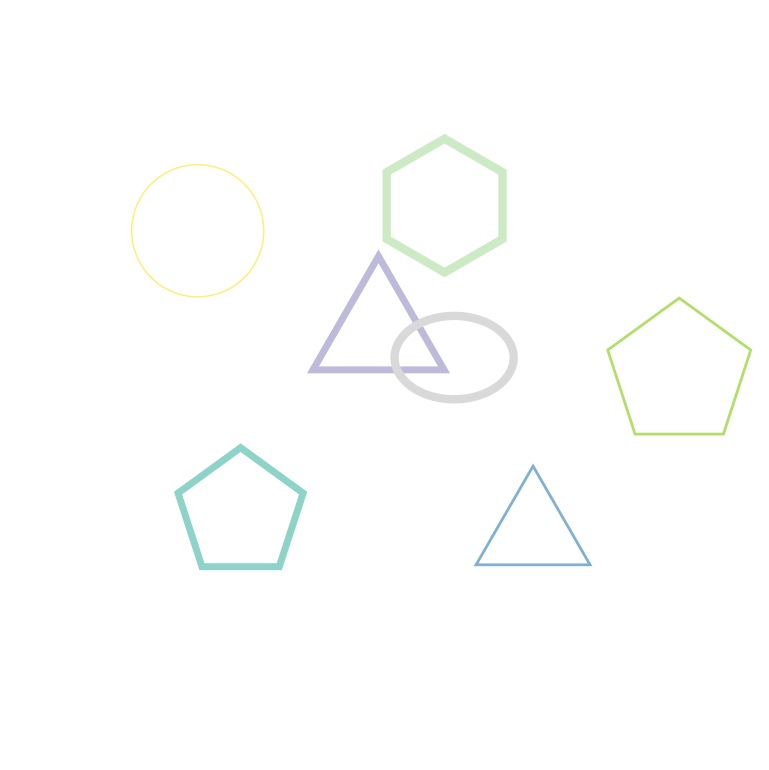[{"shape": "pentagon", "thickness": 2.5, "radius": 0.43, "center": [0.312, 0.333]}, {"shape": "triangle", "thickness": 2.5, "radius": 0.49, "center": [0.492, 0.569]}, {"shape": "triangle", "thickness": 1, "radius": 0.43, "center": [0.692, 0.309]}, {"shape": "pentagon", "thickness": 1, "radius": 0.49, "center": [0.882, 0.515]}, {"shape": "oval", "thickness": 3, "radius": 0.39, "center": [0.59, 0.536]}, {"shape": "hexagon", "thickness": 3, "radius": 0.43, "center": [0.577, 0.733]}, {"shape": "circle", "thickness": 0.5, "radius": 0.43, "center": [0.257, 0.7]}]